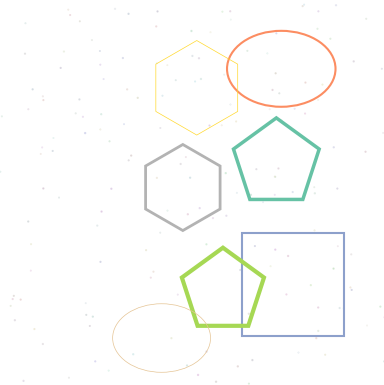[{"shape": "pentagon", "thickness": 2.5, "radius": 0.59, "center": [0.718, 0.577]}, {"shape": "oval", "thickness": 1.5, "radius": 0.7, "center": [0.731, 0.821]}, {"shape": "square", "thickness": 1.5, "radius": 0.66, "center": [0.761, 0.261]}, {"shape": "pentagon", "thickness": 3, "radius": 0.56, "center": [0.579, 0.244]}, {"shape": "hexagon", "thickness": 0.5, "radius": 0.61, "center": [0.511, 0.772]}, {"shape": "oval", "thickness": 0.5, "radius": 0.64, "center": [0.42, 0.122]}, {"shape": "hexagon", "thickness": 2, "radius": 0.56, "center": [0.475, 0.513]}]